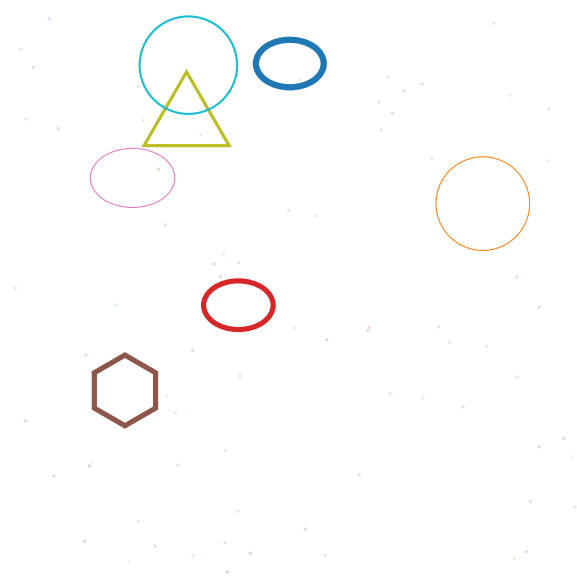[{"shape": "oval", "thickness": 3, "radius": 0.29, "center": [0.502, 0.889]}, {"shape": "circle", "thickness": 0.5, "radius": 0.41, "center": [0.836, 0.647]}, {"shape": "oval", "thickness": 2.5, "radius": 0.3, "center": [0.413, 0.471]}, {"shape": "hexagon", "thickness": 2.5, "radius": 0.31, "center": [0.216, 0.323]}, {"shape": "oval", "thickness": 0.5, "radius": 0.37, "center": [0.23, 0.691]}, {"shape": "triangle", "thickness": 1.5, "radius": 0.43, "center": [0.323, 0.79]}, {"shape": "circle", "thickness": 1, "radius": 0.42, "center": [0.326, 0.886]}]